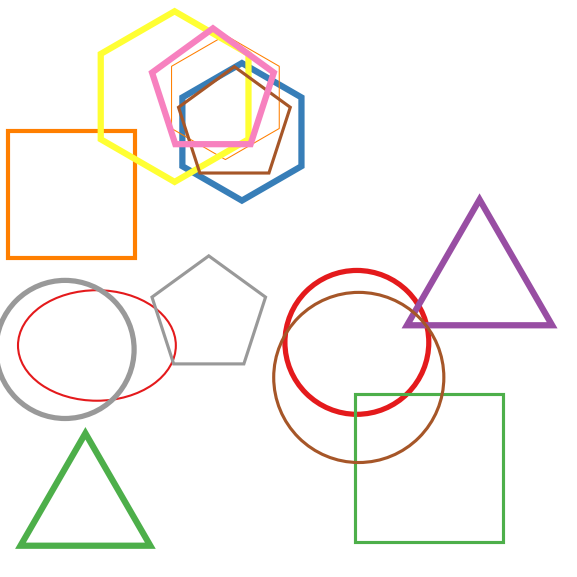[{"shape": "circle", "thickness": 2.5, "radius": 0.62, "center": [0.618, 0.406]}, {"shape": "oval", "thickness": 1, "radius": 0.68, "center": [0.168, 0.401]}, {"shape": "hexagon", "thickness": 3, "radius": 0.6, "center": [0.419, 0.771]}, {"shape": "triangle", "thickness": 3, "radius": 0.65, "center": [0.148, 0.119]}, {"shape": "square", "thickness": 1.5, "radius": 0.64, "center": [0.743, 0.188]}, {"shape": "triangle", "thickness": 3, "radius": 0.73, "center": [0.83, 0.508]}, {"shape": "hexagon", "thickness": 0.5, "radius": 0.54, "center": [0.39, 0.83]}, {"shape": "square", "thickness": 2, "radius": 0.55, "center": [0.124, 0.663]}, {"shape": "hexagon", "thickness": 3, "radius": 0.74, "center": [0.302, 0.832]}, {"shape": "pentagon", "thickness": 1.5, "radius": 0.51, "center": [0.406, 0.782]}, {"shape": "circle", "thickness": 1.5, "radius": 0.74, "center": [0.621, 0.346]}, {"shape": "pentagon", "thickness": 3, "radius": 0.55, "center": [0.369, 0.839]}, {"shape": "circle", "thickness": 2.5, "radius": 0.6, "center": [0.113, 0.394]}, {"shape": "pentagon", "thickness": 1.5, "radius": 0.52, "center": [0.361, 0.453]}]